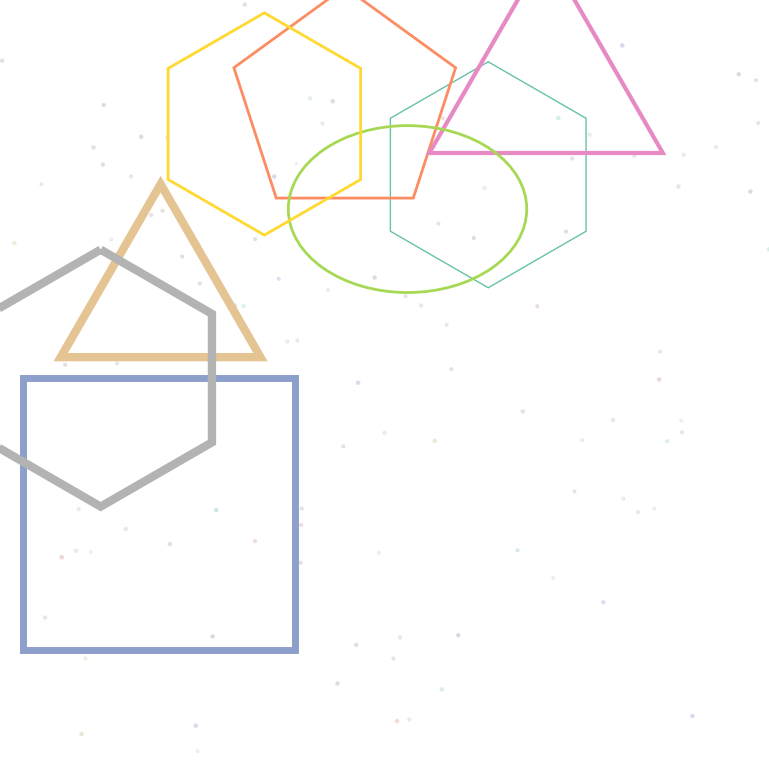[{"shape": "hexagon", "thickness": 0.5, "radius": 0.73, "center": [0.634, 0.773]}, {"shape": "pentagon", "thickness": 1, "radius": 0.76, "center": [0.448, 0.865]}, {"shape": "square", "thickness": 2.5, "radius": 0.89, "center": [0.207, 0.332]}, {"shape": "triangle", "thickness": 1.5, "radius": 0.88, "center": [0.709, 0.889]}, {"shape": "oval", "thickness": 1, "radius": 0.77, "center": [0.529, 0.728]}, {"shape": "hexagon", "thickness": 1, "radius": 0.72, "center": [0.343, 0.839]}, {"shape": "triangle", "thickness": 3, "radius": 0.75, "center": [0.209, 0.611]}, {"shape": "hexagon", "thickness": 3, "radius": 0.83, "center": [0.131, 0.509]}]